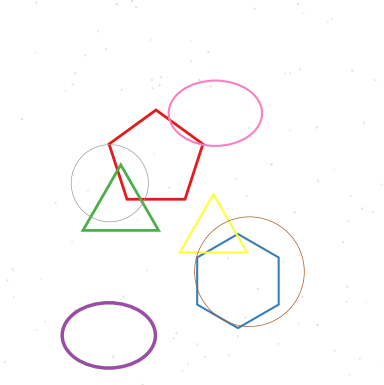[{"shape": "pentagon", "thickness": 2, "radius": 0.64, "center": [0.405, 0.586]}, {"shape": "hexagon", "thickness": 1.5, "radius": 0.61, "center": [0.618, 0.27]}, {"shape": "triangle", "thickness": 2, "radius": 0.57, "center": [0.314, 0.458]}, {"shape": "oval", "thickness": 2.5, "radius": 0.61, "center": [0.283, 0.129]}, {"shape": "triangle", "thickness": 1.5, "radius": 0.5, "center": [0.554, 0.395]}, {"shape": "circle", "thickness": 0.5, "radius": 0.71, "center": [0.648, 0.294]}, {"shape": "oval", "thickness": 1.5, "radius": 0.61, "center": [0.559, 0.706]}, {"shape": "circle", "thickness": 0.5, "radius": 0.5, "center": [0.285, 0.524]}]